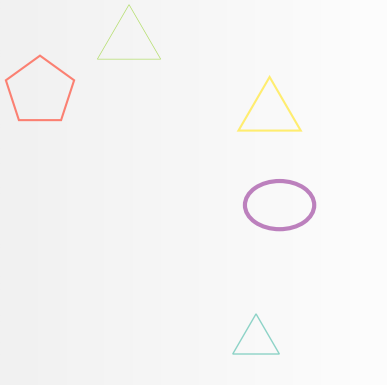[{"shape": "triangle", "thickness": 1, "radius": 0.35, "center": [0.661, 0.115]}, {"shape": "pentagon", "thickness": 1.5, "radius": 0.46, "center": [0.103, 0.763]}, {"shape": "triangle", "thickness": 0.5, "radius": 0.47, "center": [0.333, 0.894]}, {"shape": "oval", "thickness": 3, "radius": 0.45, "center": [0.721, 0.467]}, {"shape": "triangle", "thickness": 1.5, "radius": 0.46, "center": [0.696, 0.707]}]